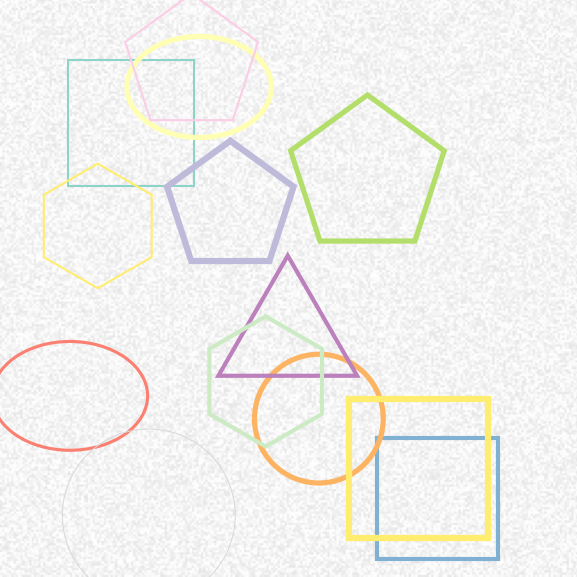[{"shape": "square", "thickness": 1, "radius": 0.54, "center": [0.227, 0.786]}, {"shape": "oval", "thickness": 2.5, "radius": 0.63, "center": [0.345, 0.849]}, {"shape": "pentagon", "thickness": 3, "radius": 0.58, "center": [0.399, 0.64]}, {"shape": "oval", "thickness": 1.5, "radius": 0.67, "center": [0.121, 0.314]}, {"shape": "square", "thickness": 2, "radius": 0.52, "center": [0.758, 0.135]}, {"shape": "circle", "thickness": 2.5, "radius": 0.56, "center": [0.552, 0.274]}, {"shape": "pentagon", "thickness": 2.5, "radius": 0.7, "center": [0.636, 0.695]}, {"shape": "pentagon", "thickness": 1, "radius": 0.61, "center": [0.332, 0.889]}, {"shape": "circle", "thickness": 0.5, "radius": 0.75, "center": [0.258, 0.107]}, {"shape": "triangle", "thickness": 2, "radius": 0.69, "center": [0.498, 0.418]}, {"shape": "hexagon", "thickness": 2, "radius": 0.56, "center": [0.46, 0.339]}, {"shape": "square", "thickness": 3, "radius": 0.6, "center": [0.725, 0.188]}, {"shape": "hexagon", "thickness": 1, "radius": 0.54, "center": [0.169, 0.608]}]